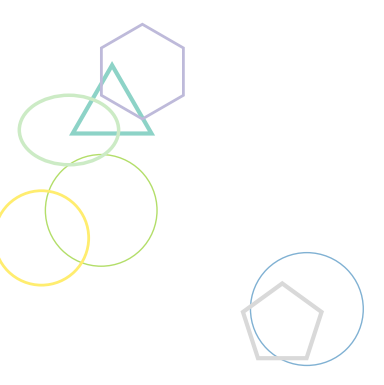[{"shape": "triangle", "thickness": 3, "radius": 0.59, "center": [0.291, 0.712]}, {"shape": "hexagon", "thickness": 2, "radius": 0.61, "center": [0.37, 0.814]}, {"shape": "circle", "thickness": 1, "radius": 0.73, "center": [0.797, 0.197]}, {"shape": "circle", "thickness": 1, "radius": 0.73, "center": [0.263, 0.454]}, {"shape": "pentagon", "thickness": 3, "radius": 0.54, "center": [0.733, 0.156]}, {"shape": "oval", "thickness": 2.5, "radius": 0.64, "center": [0.179, 0.662]}, {"shape": "circle", "thickness": 2, "radius": 0.61, "center": [0.108, 0.382]}]